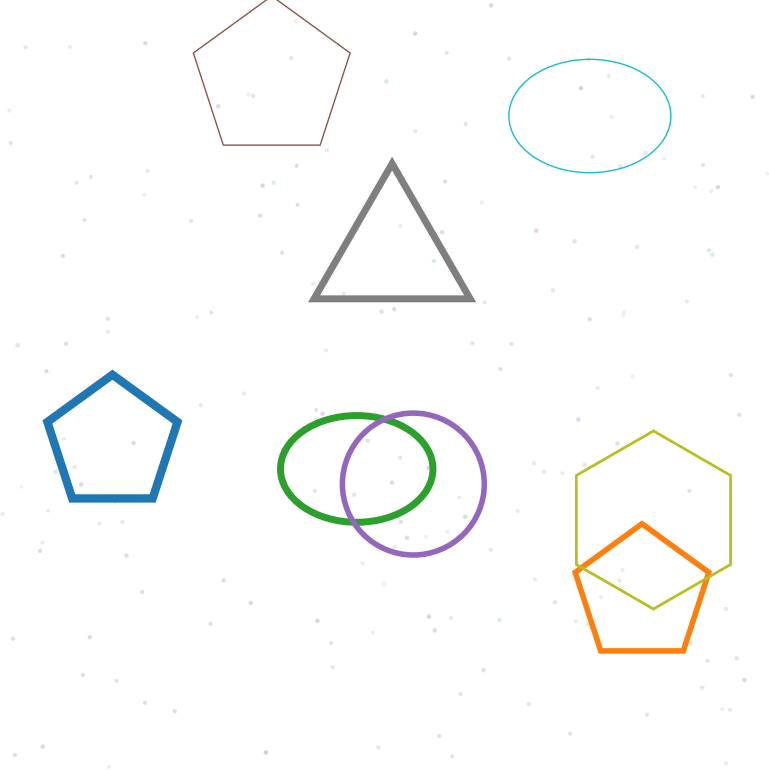[{"shape": "pentagon", "thickness": 3, "radius": 0.44, "center": [0.146, 0.425]}, {"shape": "pentagon", "thickness": 2, "radius": 0.46, "center": [0.834, 0.228]}, {"shape": "oval", "thickness": 2.5, "radius": 0.5, "center": [0.463, 0.391]}, {"shape": "circle", "thickness": 2, "radius": 0.46, "center": [0.537, 0.371]}, {"shape": "pentagon", "thickness": 0.5, "radius": 0.54, "center": [0.353, 0.898]}, {"shape": "triangle", "thickness": 2.5, "radius": 0.59, "center": [0.509, 0.67]}, {"shape": "hexagon", "thickness": 1, "radius": 0.58, "center": [0.849, 0.325]}, {"shape": "oval", "thickness": 0.5, "radius": 0.53, "center": [0.766, 0.849]}]